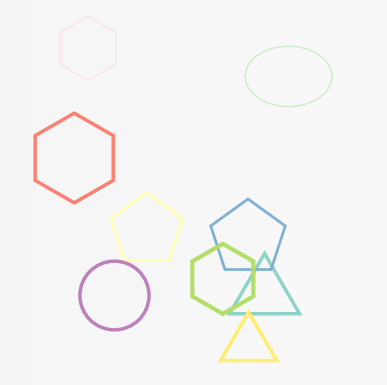[{"shape": "triangle", "thickness": 2.5, "radius": 0.52, "center": [0.683, 0.237]}, {"shape": "pentagon", "thickness": 2, "radius": 0.49, "center": [0.379, 0.402]}, {"shape": "hexagon", "thickness": 2.5, "radius": 0.58, "center": [0.192, 0.59]}, {"shape": "pentagon", "thickness": 2, "radius": 0.51, "center": [0.64, 0.382]}, {"shape": "hexagon", "thickness": 3, "radius": 0.45, "center": [0.575, 0.276]}, {"shape": "hexagon", "thickness": 0.5, "radius": 0.42, "center": [0.227, 0.874]}, {"shape": "circle", "thickness": 2.5, "radius": 0.45, "center": [0.295, 0.232]}, {"shape": "oval", "thickness": 1, "radius": 0.56, "center": [0.745, 0.802]}, {"shape": "triangle", "thickness": 2.5, "radius": 0.42, "center": [0.642, 0.106]}]